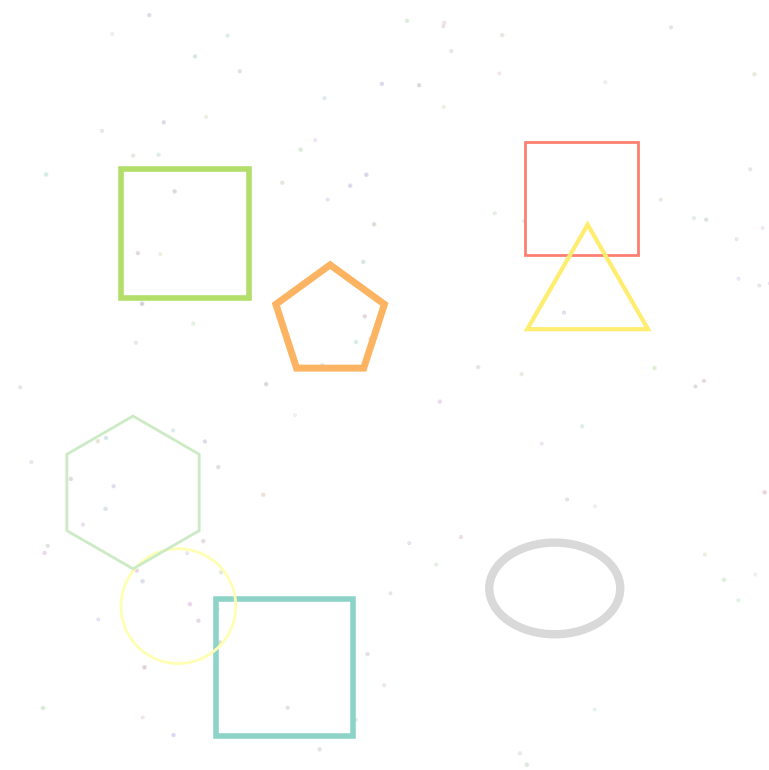[{"shape": "square", "thickness": 2, "radius": 0.44, "center": [0.369, 0.134]}, {"shape": "circle", "thickness": 1, "radius": 0.37, "center": [0.232, 0.213]}, {"shape": "square", "thickness": 1, "radius": 0.37, "center": [0.755, 0.742]}, {"shape": "pentagon", "thickness": 2.5, "radius": 0.37, "center": [0.429, 0.582]}, {"shape": "square", "thickness": 2, "radius": 0.42, "center": [0.24, 0.696]}, {"shape": "oval", "thickness": 3, "radius": 0.43, "center": [0.72, 0.236]}, {"shape": "hexagon", "thickness": 1, "radius": 0.5, "center": [0.173, 0.36]}, {"shape": "triangle", "thickness": 1.5, "radius": 0.45, "center": [0.763, 0.618]}]